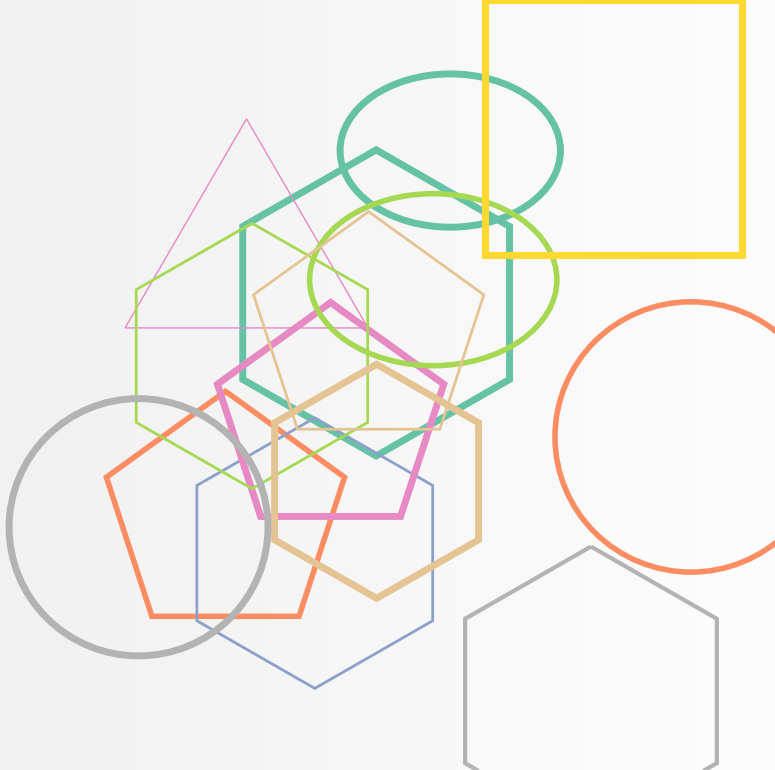[{"shape": "oval", "thickness": 2.5, "radius": 0.71, "center": [0.581, 0.804]}, {"shape": "hexagon", "thickness": 2.5, "radius": 0.99, "center": [0.485, 0.607]}, {"shape": "pentagon", "thickness": 2, "radius": 0.81, "center": [0.291, 0.33]}, {"shape": "circle", "thickness": 2, "radius": 0.88, "center": [0.892, 0.433]}, {"shape": "hexagon", "thickness": 1, "radius": 0.88, "center": [0.406, 0.282]}, {"shape": "pentagon", "thickness": 2.5, "radius": 0.77, "center": [0.427, 0.454]}, {"shape": "triangle", "thickness": 0.5, "radius": 0.9, "center": [0.318, 0.665]}, {"shape": "hexagon", "thickness": 1, "radius": 0.86, "center": [0.325, 0.538]}, {"shape": "oval", "thickness": 2, "radius": 0.8, "center": [0.559, 0.637]}, {"shape": "square", "thickness": 2.5, "radius": 0.83, "center": [0.792, 0.835]}, {"shape": "hexagon", "thickness": 2.5, "radius": 0.76, "center": [0.486, 0.375]}, {"shape": "pentagon", "thickness": 1, "radius": 0.78, "center": [0.476, 0.569]}, {"shape": "circle", "thickness": 2.5, "radius": 0.84, "center": [0.179, 0.315]}, {"shape": "hexagon", "thickness": 1.5, "radius": 0.94, "center": [0.763, 0.103]}]